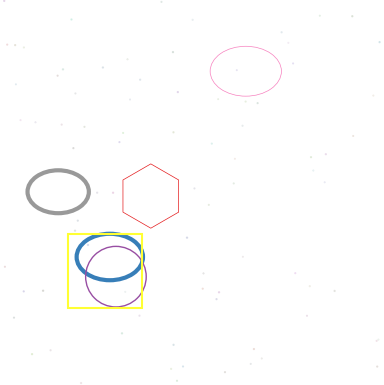[{"shape": "hexagon", "thickness": 0.5, "radius": 0.42, "center": [0.392, 0.491]}, {"shape": "oval", "thickness": 3, "radius": 0.43, "center": [0.285, 0.332]}, {"shape": "circle", "thickness": 1, "radius": 0.39, "center": [0.301, 0.281]}, {"shape": "square", "thickness": 1.5, "radius": 0.48, "center": [0.271, 0.296]}, {"shape": "oval", "thickness": 0.5, "radius": 0.46, "center": [0.638, 0.815]}, {"shape": "oval", "thickness": 3, "radius": 0.4, "center": [0.151, 0.502]}]